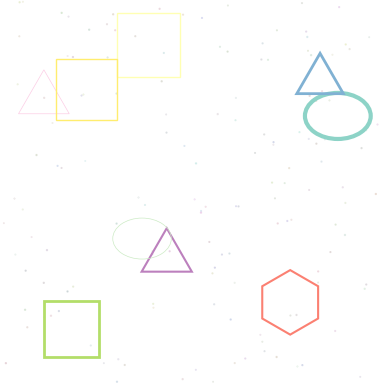[{"shape": "oval", "thickness": 3, "radius": 0.43, "center": [0.877, 0.699]}, {"shape": "square", "thickness": 1, "radius": 0.41, "center": [0.386, 0.883]}, {"shape": "hexagon", "thickness": 1.5, "radius": 0.42, "center": [0.754, 0.215]}, {"shape": "triangle", "thickness": 2, "radius": 0.35, "center": [0.831, 0.792]}, {"shape": "square", "thickness": 2, "radius": 0.36, "center": [0.186, 0.146]}, {"shape": "triangle", "thickness": 0.5, "radius": 0.38, "center": [0.114, 0.743]}, {"shape": "triangle", "thickness": 1.5, "radius": 0.38, "center": [0.433, 0.332]}, {"shape": "oval", "thickness": 0.5, "radius": 0.38, "center": [0.369, 0.38]}, {"shape": "square", "thickness": 1, "radius": 0.4, "center": [0.225, 0.767]}]